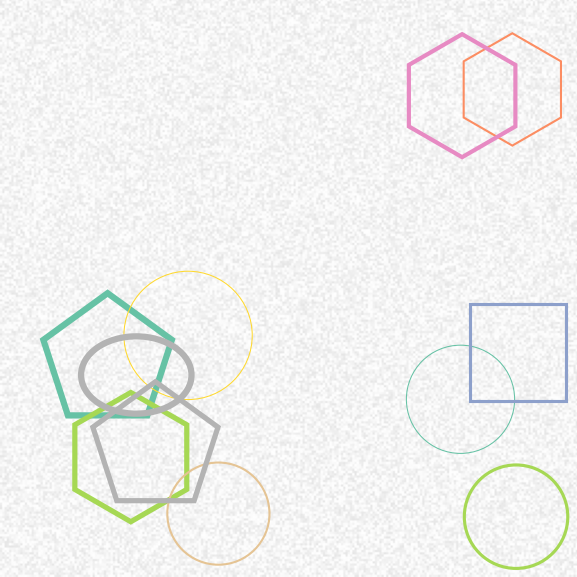[{"shape": "pentagon", "thickness": 3, "radius": 0.58, "center": [0.186, 0.374]}, {"shape": "circle", "thickness": 0.5, "radius": 0.47, "center": [0.797, 0.308]}, {"shape": "hexagon", "thickness": 1, "radius": 0.49, "center": [0.887, 0.844]}, {"shape": "square", "thickness": 1.5, "radius": 0.42, "center": [0.897, 0.389]}, {"shape": "hexagon", "thickness": 2, "radius": 0.53, "center": [0.8, 0.833]}, {"shape": "hexagon", "thickness": 2.5, "radius": 0.56, "center": [0.227, 0.208]}, {"shape": "circle", "thickness": 1.5, "radius": 0.45, "center": [0.894, 0.104]}, {"shape": "circle", "thickness": 0.5, "radius": 0.56, "center": [0.326, 0.418]}, {"shape": "circle", "thickness": 1, "radius": 0.44, "center": [0.378, 0.11]}, {"shape": "pentagon", "thickness": 2.5, "radius": 0.57, "center": [0.269, 0.224]}, {"shape": "oval", "thickness": 3, "radius": 0.48, "center": [0.236, 0.35]}]